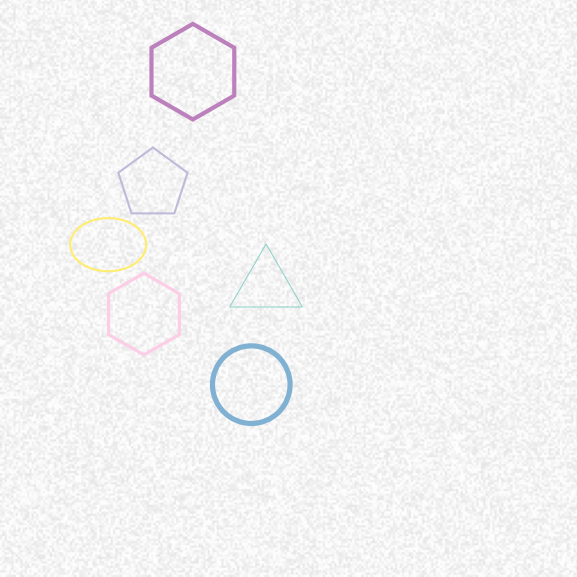[{"shape": "triangle", "thickness": 0.5, "radius": 0.36, "center": [0.461, 0.504]}, {"shape": "pentagon", "thickness": 1, "radius": 0.32, "center": [0.265, 0.681]}, {"shape": "circle", "thickness": 2.5, "radius": 0.34, "center": [0.435, 0.333]}, {"shape": "hexagon", "thickness": 1.5, "radius": 0.35, "center": [0.249, 0.455]}, {"shape": "hexagon", "thickness": 2, "radius": 0.41, "center": [0.334, 0.875]}, {"shape": "oval", "thickness": 1, "radius": 0.33, "center": [0.187, 0.575]}]